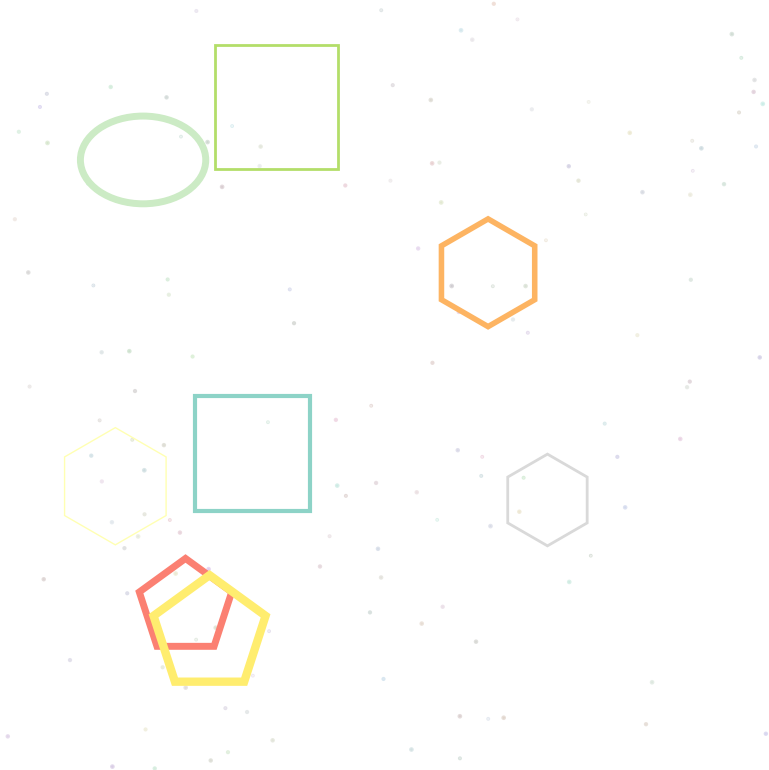[{"shape": "square", "thickness": 1.5, "radius": 0.37, "center": [0.328, 0.411]}, {"shape": "hexagon", "thickness": 0.5, "radius": 0.38, "center": [0.15, 0.369]}, {"shape": "pentagon", "thickness": 2.5, "radius": 0.32, "center": [0.241, 0.212]}, {"shape": "hexagon", "thickness": 2, "radius": 0.35, "center": [0.634, 0.646]}, {"shape": "square", "thickness": 1, "radius": 0.4, "center": [0.359, 0.861]}, {"shape": "hexagon", "thickness": 1, "radius": 0.3, "center": [0.711, 0.351]}, {"shape": "oval", "thickness": 2.5, "radius": 0.41, "center": [0.186, 0.792]}, {"shape": "pentagon", "thickness": 3, "radius": 0.38, "center": [0.272, 0.177]}]